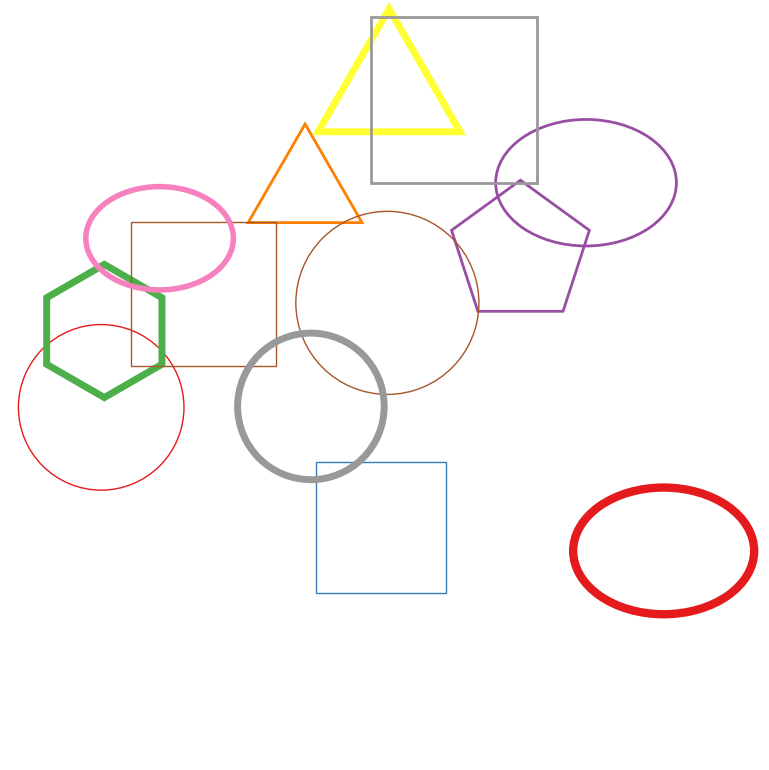[{"shape": "circle", "thickness": 0.5, "radius": 0.54, "center": [0.131, 0.471]}, {"shape": "oval", "thickness": 3, "radius": 0.59, "center": [0.862, 0.285]}, {"shape": "square", "thickness": 0.5, "radius": 0.42, "center": [0.495, 0.315]}, {"shape": "hexagon", "thickness": 2.5, "radius": 0.43, "center": [0.135, 0.57]}, {"shape": "pentagon", "thickness": 1, "radius": 0.47, "center": [0.676, 0.672]}, {"shape": "oval", "thickness": 1, "radius": 0.59, "center": [0.761, 0.763]}, {"shape": "triangle", "thickness": 1, "radius": 0.43, "center": [0.396, 0.754]}, {"shape": "triangle", "thickness": 2.5, "radius": 0.53, "center": [0.505, 0.882]}, {"shape": "circle", "thickness": 0.5, "radius": 0.59, "center": [0.503, 0.607]}, {"shape": "square", "thickness": 0.5, "radius": 0.47, "center": [0.264, 0.618]}, {"shape": "oval", "thickness": 2, "radius": 0.48, "center": [0.207, 0.691]}, {"shape": "circle", "thickness": 2.5, "radius": 0.48, "center": [0.404, 0.472]}, {"shape": "square", "thickness": 1, "radius": 0.54, "center": [0.59, 0.87]}]